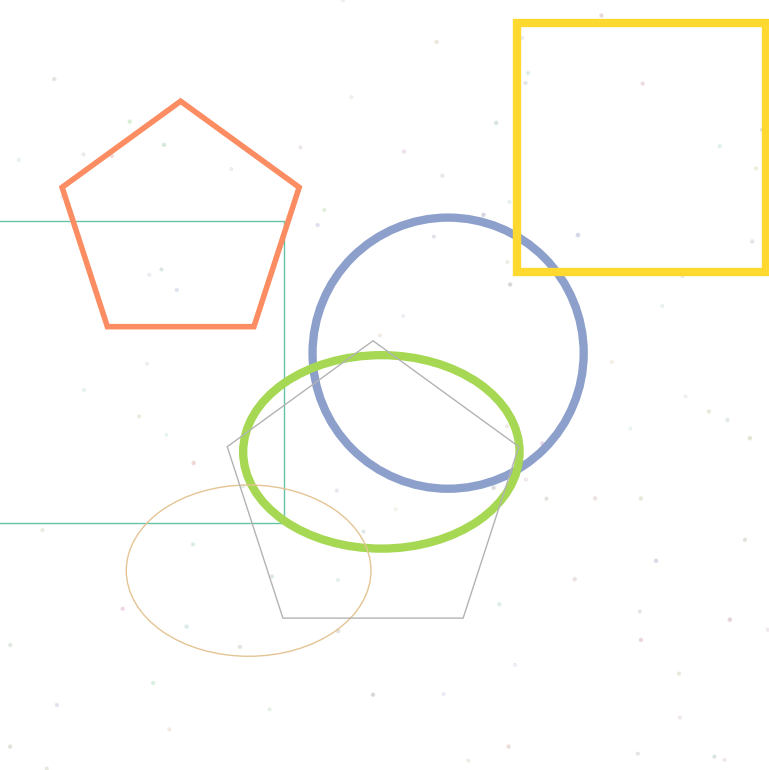[{"shape": "square", "thickness": 0.5, "radius": 0.98, "center": [0.174, 0.517]}, {"shape": "pentagon", "thickness": 2, "radius": 0.81, "center": [0.235, 0.707]}, {"shape": "circle", "thickness": 3, "radius": 0.88, "center": [0.582, 0.541]}, {"shape": "oval", "thickness": 3, "radius": 0.9, "center": [0.495, 0.413]}, {"shape": "square", "thickness": 3, "radius": 0.81, "center": [0.833, 0.808]}, {"shape": "oval", "thickness": 0.5, "radius": 0.79, "center": [0.323, 0.259]}, {"shape": "pentagon", "thickness": 0.5, "radius": 1.0, "center": [0.484, 0.358]}]